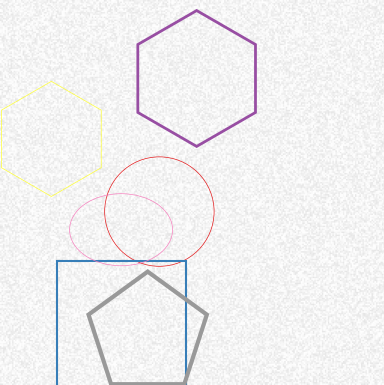[{"shape": "circle", "thickness": 0.5, "radius": 0.71, "center": [0.414, 0.45]}, {"shape": "square", "thickness": 1.5, "radius": 0.84, "center": [0.315, 0.154]}, {"shape": "hexagon", "thickness": 2, "radius": 0.88, "center": [0.511, 0.796]}, {"shape": "hexagon", "thickness": 0.5, "radius": 0.75, "center": [0.133, 0.639]}, {"shape": "oval", "thickness": 0.5, "radius": 0.67, "center": [0.314, 0.403]}, {"shape": "pentagon", "thickness": 3, "radius": 0.81, "center": [0.384, 0.133]}]